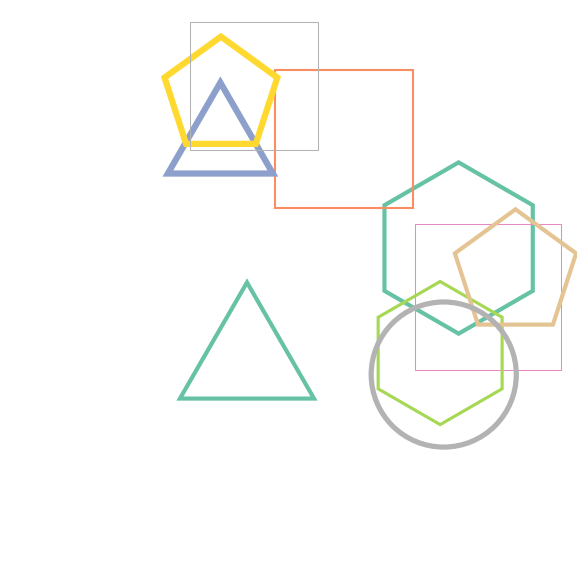[{"shape": "triangle", "thickness": 2, "radius": 0.67, "center": [0.428, 0.376]}, {"shape": "hexagon", "thickness": 2, "radius": 0.74, "center": [0.794, 0.57]}, {"shape": "square", "thickness": 1, "radius": 0.6, "center": [0.596, 0.758]}, {"shape": "triangle", "thickness": 3, "radius": 0.52, "center": [0.382, 0.751]}, {"shape": "square", "thickness": 0.5, "radius": 0.63, "center": [0.845, 0.485]}, {"shape": "hexagon", "thickness": 1.5, "radius": 0.62, "center": [0.762, 0.388]}, {"shape": "pentagon", "thickness": 3, "radius": 0.51, "center": [0.383, 0.833]}, {"shape": "pentagon", "thickness": 2, "radius": 0.55, "center": [0.893, 0.526]}, {"shape": "square", "thickness": 0.5, "radius": 0.55, "center": [0.44, 0.85]}, {"shape": "circle", "thickness": 2.5, "radius": 0.63, "center": [0.768, 0.351]}]